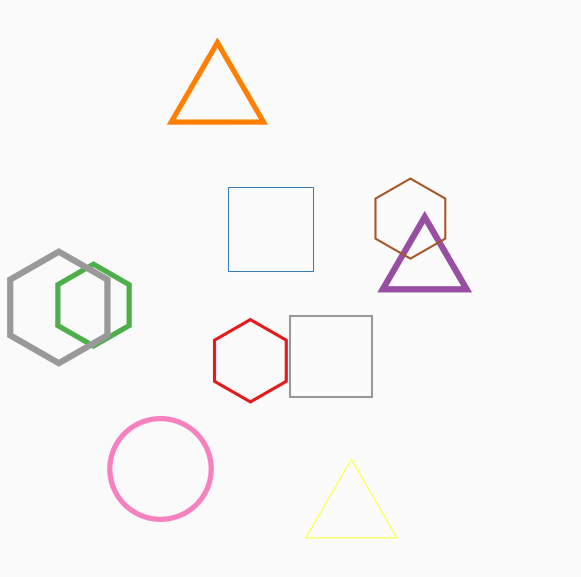[{"shape": "hexagon", "thickness": 1.5, "radius": 0.36, "center": [0.431, 0.374]}, {"shape": "square", "thickness": 0.5, "radius": 0.36, "center": [0.465, 0.602]}, {"shape": "hexagon", "thickness": 2.5, "radius": 0.35, "center": [0.161, 0.471]}, {"shape": "triangle", "thickness": 3, "radius": 0.42, "center": [0.731, 0.54]}, {"shape": "triangle", "thickness": 2.5, "radius": 0.46, "center": [0.374, 0.834]}, {"shape": "triangle", "thickness": 0.5, "radius": 0.45, "center": [0.605, 0.113]}, {"shape": "hexagon", "thickness": 1, "radius": 0.35, "center": [0.706, 0.621]}, {"shape": "circle", "thickness": 2.5, "radius": 0.44, "center": [0.276, 0.187]}, {"shape": "hexagon", "thickness": 3, "radius": 0.48, "center": [0.101, 0.467]}, {"shape": "square", "thickness": 1, "radius": 0.35, "center": [0.569, 0.381]}]